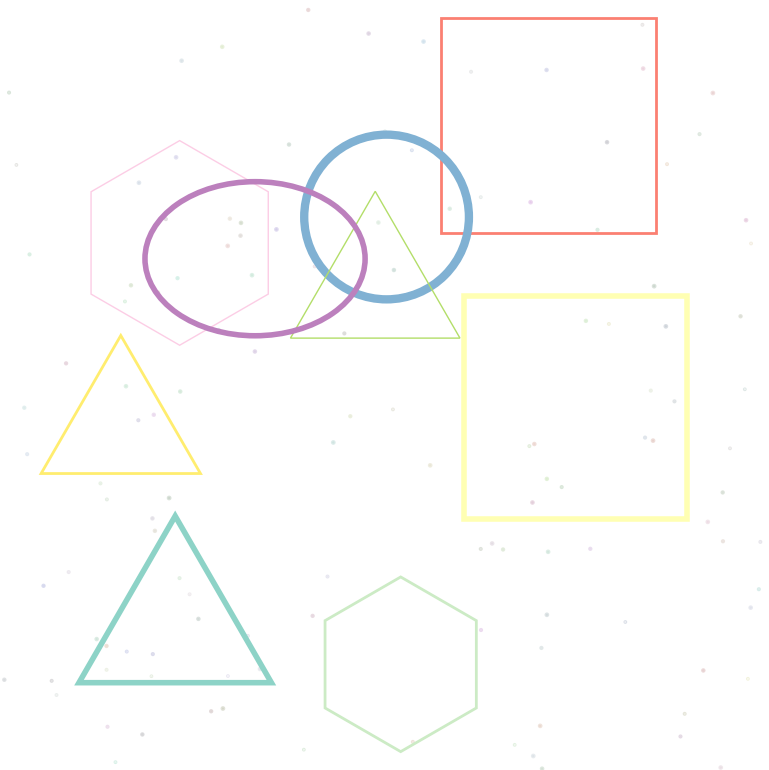[{"shape": "triangle", "thickness": 2, "radius": 0.72, "center": [0.228, 0.186]}, {"shape": "square", "thickness": 2, "radius": 0.72, "center": [0.747, 0.471]}, {"shape": "square", "thickness": 1, "radius": 0.7, "center": [0.712, 0.838]}, {"shape": "circle", "thickness": 3, "radius": 0.53, "center": [0.502, 0.718]}, {"shape": "triangle", "thickness": 0.5, "radius": 0.64, "center": [0.487, 0.624]}, {"shape": "hexagon", "thickness": 0.5, "radius": 0.66, "center": [0.233, 0.685]}, {"shape": "oval", "thickness": 2, "radius": 0.71, "center": [0.331, 0.664]}, {"shape": "hexagon", "thickness": 1, "radius": 0.57, "center": [0.52, 0.137]}, {"shape": "triangle", "thickness": 1, "radius": 0.6, "center": [0.157, 0.445]}]